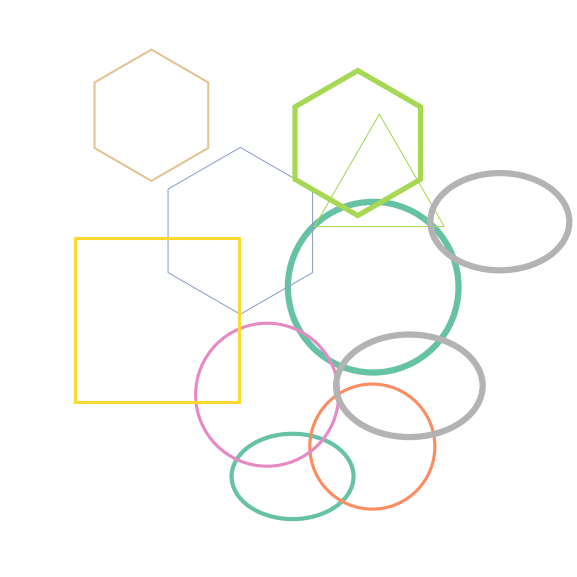[{"shape": "oval", "thickness": 2, "radius": 0.53, "center": [0.507, 0.174]}, {"shape": "circle", "thickness": 3, "radius": 0.74, "center": [0.646, 0.502]}, {"shape": "circle", "thickness": 1.5, "radius": 0.54, "center": [0.645, 0.226]}, {"shape": "hexagon", "thickness": 0.5, "radius": 0.72, "center": [0.416, 0.599]}, {"shape": "circle", "thickness": 1.5, "radius": 0.62, "center": [0.463, 0.316]}, {"shape": "triangle", "thickness": 0.5, "radius": 0.65, "center": [0.657, 0.672]}, {"shape": "hexagon", "thickness": 2.5, "radius": 0.63, "center": [0.62, 0.751]}, {"shape": "square", "thickness": 1.5, "radius": 0.71, "center": [0.271, 0.445]}, {"shape": "hexagon", "thickness": 1, "radius": 0.57, "center": [0.262, 0.8]}, {"shape": "oval", "thickness": 3, "radius": 0.63, "center": [0.709, 0.331]}, {"shape": "oval", "thickness": 3, "radius": 0.6, "center": [0.866, 0.615]}]